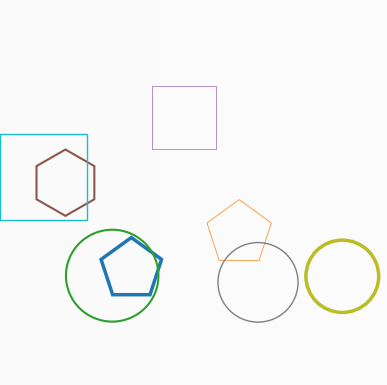[{"shape": "pentagon", "thickness": 2.5, "radius": 0.41, "center": [0.339, 0.301]}, {"shape": "pentagon", "thickness": 0.5, "radius": 0.44, "center": [0.617, 0.394]}, {"shape": "circle", "thickness": 1.5, "radius": 0.6, "center": [0.29, 0.284]}, {"shape": "square", "thickness": 0.5, "radius": 0.41, "center": [0.475, 0.695]}, {"shape": "hexagon", "thickness": 1.5, "radius": 0.43, "center": [0.169, 0.526]}, {"shape": "circle", "thickness": 1, "radius": 0.52, "center": [0.666, 0.267]}, {"shape": "circle", "thickness": 2.5, "radius": 0.47, "center": [0.883, 0.282]}, {"shape": "square", "thickness": 1, "radius": 0.56, "center": [0.113, 0.541]}]